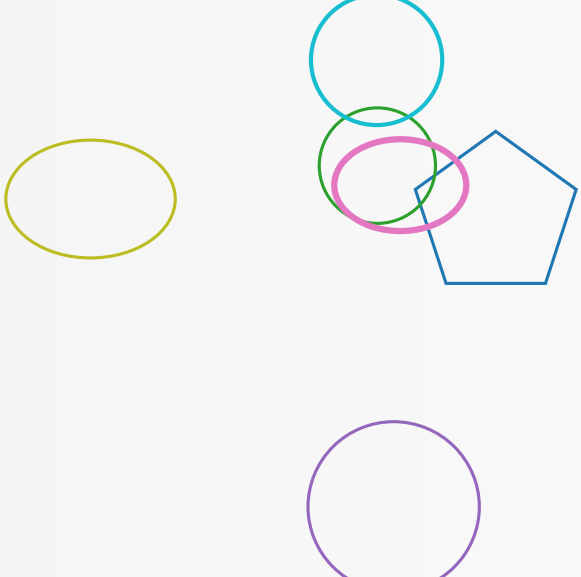[{"shape": "pentagon", "thickness": 1.5, "radius": 0.73, "center": [0.853, 0.626]}, {"shape": "circle", "thickness": 1.5, "radius": 0.5, "center": [0.649, 0.712]}, {"shape": "circle", "thickness": 1.5, "radius": 0.74, "center": [0.677, 0.122]}, {"shape": "oval", "thickness": 3, "radius": 0.57, "center": [0.689, 0.679]}, {"shape": "oval", "thickness": 1.5, "radius": 0.73, "center": [0.156, 0.655]}, {"shape": "circle", "thickness": 2, "radius": 0.56, "center": [0.648, 0.895]}]